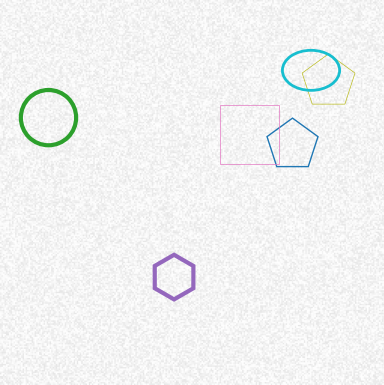[{"shape": "pentagon", "thickness": 1, "radius": 0.35, "center": [0.76, 0.624]}, {"shape": "circle", "thickness": 3, "radius": 0.36, "center": [0.126, 0.694]}, {"shape": "hexagon", "thickness": 3, "radius": 0.29, "center": [0.452, 0.28]}, {"shape": "square", "thickness": 0.5, "radius": 0.38, "center": [0.647, 0.651]}, {"shape": "pentagon", "thickness": 0.5, "radius": 0.36, "center": [0.853, 0.788]}, {"shape": "oval", "thickness": 2, "radius": 0.37, "center": [0.808, 0.817]}]